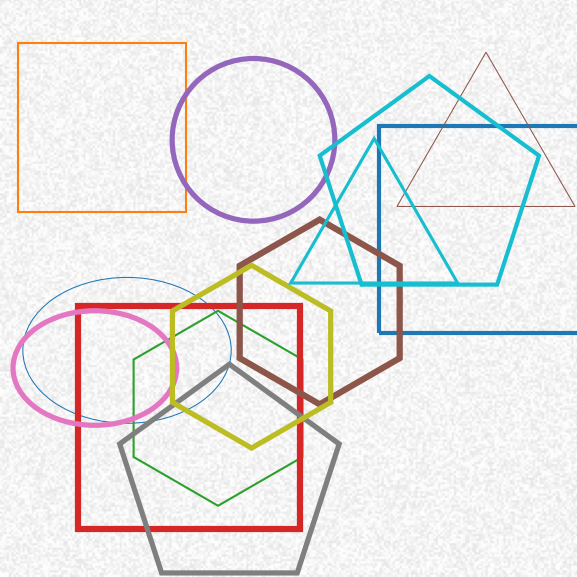[{"shape": "square", "thickness": 2, "radius": 0.9, "center": [0.835, 0.601]}, {"shape": "oval", "thickness": 0.5, "radius": 0.9, "center": [0.22, 0.392]}, {"shape": "square", "thickness": 1, "radius": 0.73, "center": [0.177, 0.778]}, {"shape": "hexagon", "thickness": 1, "radius": 0.84, "center": [0.378, 0.292]}, {"shape": "square", "thickness": 3, "radius": 0.96, "center": [0.327, 0.276]}, {"shape": "circle", "thickness": 2.5, "radius": 0.7, "center": [0.439, 0.757]}, {"shape": "triangle", "thickness": 0.5, "radius": 0.89, "center": [0.842, 0.731]}, {"shape": "hexagon", "thickness": 3, "radius": 0.8, "center": [0.554, 0.459]}, {"shape": "oval", "thickness": 2.5, "radius": 0.71, "center": [0.164, 0.362]}, {"shape": "pentagon", "thickness": 2.5, "radius": 1.0, "center": [0.397, 0.169]}, {"shape": "hexagon", "thickness": 2.5, "radius": 0.79, "center": [0.436, 0.382]}, {"shape": "pentagon", "thickness": 2, "radius": 1.0, "center": [0.743, 0.668]}, {"shape": "triangle", "thickness": 1.5, "radius": 0.83, "center": [0.648, 0.592]}]